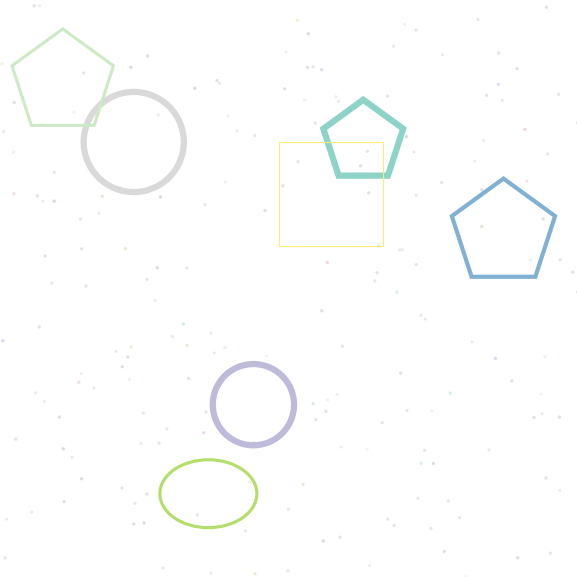[{"shape": "pentagon", "thickness": 3, "radius": 0.36, "center": [0.629, 0.754]}, {"shape": "circle", "thickness": 3, "radius": 0.35, "center": [0.439, 0.298]}, {"shape": "pentagon", "thickness": 2, "radius": 0.47, "center": [0.872, 0.596]}, {"shape": "oval", "thickness": 1.5, "radius": 0.42, "center": [0.361, 0.144]}, {"shape": "circle", "thickness": 3, "radius": 0.43, "center": [0.232, 0.753]}, {"shape": "pentagon", "thickness": 1.5, "radius": 0.46, "center": [0.109, 0.857]}, {"shape": "square", "thickness": 0.5, "radius": 0.45, "center": [0.573, 0.663]}]